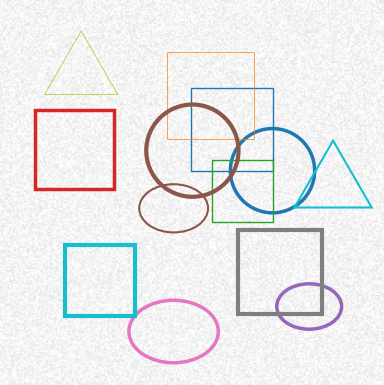[{"shape": "square", "thickness": 1, "radius": 0.53, "center": [0.603, 0.664]}, {"shape": "circle", "thickness": 2.5, "radius": 0.55, "center": [0.708, 0.557]}, {"shape": "square", "thickness": 0.5, "radius": 0.56, "center": [0.547, 0.752]}, {"shape": "square", "thickness": 1, "radius": 0.4, "center": [0.629, 0.504]}, {"shape": "square", "thickness": 2.5, "radius": 0.51, "center": [0.194, 0.611]}, {"shape": "oval", "thickness": 2.5, "radius": 0.42, "center": [0.803, 0.204]}, {"shape": "oval", "thickness": 1.5, "radius": 0.45, "center": [0.451, 0.459]}, {"shape": "circle", "thickness": 3, "radius": 0.6, "center": [0.5, 0.609]}, {"shape": "oval", "thickness": 2.5, "radius": 0.58, "center": [0.451, 0.139]}, {"shape": "square", "thickness": 3, "radius": 0.55, "center": [0.727, 0.293]}, {"shape": "triangle", "thickness": 0.5, "radius": 0.55, "center": [0.211, 0.809]}, {"shape": "square", "thickness": 3, "radius": 0.46, "center": [0.26, 0.271]}, {"shape": "triangle", "thickness": 1.5, "radius": 0.58, "center": [0.865, 0.519]}]